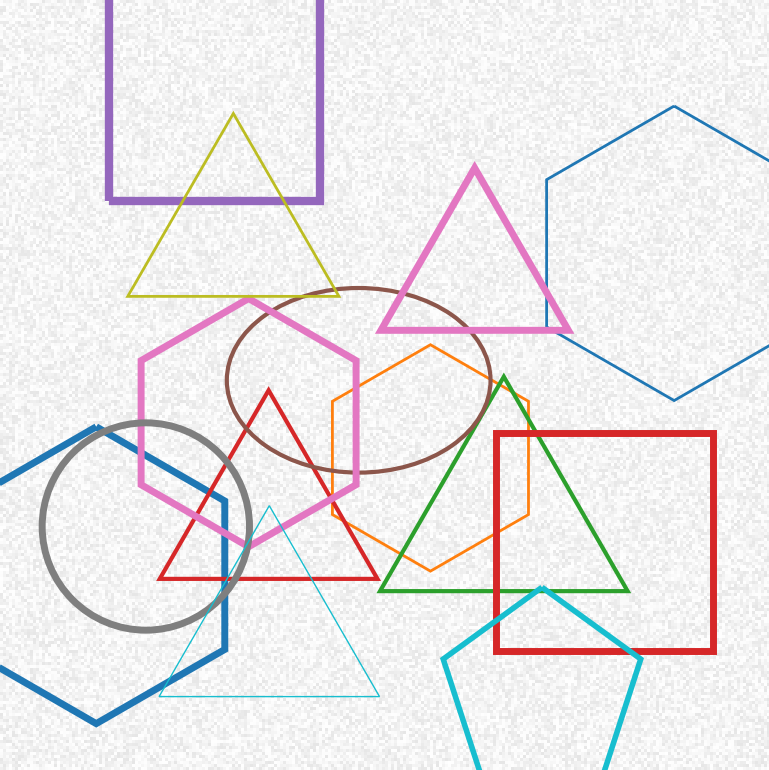[{"shape": "hexagon", "thickness": 2.5, "radius": 0.96, "center": [0.125, 0.253]}, {"shape": "hexagon", "thickness": 1, "radius": 0.96, "center": [0.876, 0.671]}, {"shape": "hexagon", "thickness": 1, "radius": 0.74, "center": [0.559, 0.405]}, {"shape": "triangle", "thickness": 1.5, "radius": 0.93, "center": [0.654, 0.325]}, {"shape": "triangle", "thickness": 1.5, "radius": 0.82, "center": [0.349, 0.33]}, {"shape": "square", "thickness": 2.5, "radius": 0.71, "center": [0.785, 0.296]}, {"shape": "square", "thickness": 3, "radius": 0.68, "center": [0.278, 0.876]}, {"shape": "oval", "thickness": 1.5, "radius": 0.86, "center": [0.466, 0.506]}, {"shape": "hexagon", "thickness": 2.5, "radius": 0.81, "center": [0.323, 0.451]}, {"shape": "triangle", "thickness": 2.5, "radius": 0.7, "center": [0.616, 0.641]}, {"shape": "circle", "thickness": 2.5, "radius": 0.67, "center": [0.189, 0.316]}, {"shape": "triangle", "thickness": 1, "radius": 0.79, "center": [0.303, 0.694]}, {"shape": "triangle", "thickness": 0.5, "radius": 0.83, "center": [0.35, 0.178]}, {"shape": "pentagon", "thickness": 2, "radius": 0.67, "center": [0.704, 0.102]}]